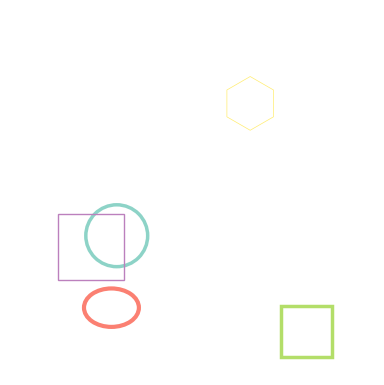[{"shape": "circle", "thickness": 2.5, "radius": 0.4, "center": [0.303, 0.388]}, {"shape": "oval", "thickness": 3, "radius": 0.36, "center": [0.289, 0.201]}, {"shape": "square", "thickness": 2.5, "radius": 0.33, "center": [0.797, 0.139]}, {"shape": "square", "thickness": 1, "radius": 0.43, "center": [0.235, 0.358]}, {"shape": "hexagon", "thickness": 0.5, "radius": 0.35, "center": [0.65, 0.731]}]